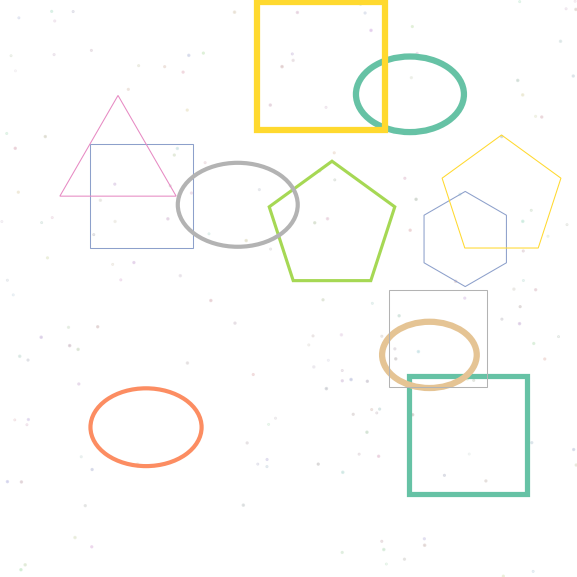[{"shape": "square", "thickness": 2.5, "radius": 0.51, "center": [0.81, 0.245]}, {"shape": "oval", "thickness": 3, "radius": 0.47, "center": [0.71, 0.836]}, {"shape": "oval", "thickness": 2, "radius": 0.48, "center": [0.253, 0.259]}, {"shape": "square", "thickness": 0.5, "radius": 0.45, "center": [0.245, 0.66]}, {"shape": "hexagon", "thickness": 0.5, "radius": 0.41, "center": [0.806, 0.585]}, {"shape": "triangle", "thickness": 0.5, "radius": 0.58, "center": [0.204, 0.718]}, {"shape": "pentagon", "thickness": 1.5, "radius": 0.57, "center": [0.575, 0.606]}, {"shape": "square", "thickness": 3, "radius": 0.55, "center": [0.556, 0.885]}, {"shape": "pentagon", "thickness": 0.5, "radius": 0.54, "center": [0.868, 0.657]}, {"shape": "oval", "thickness": 3, "radius": 0.41, "center": [0.744, 0.385]}, {"shape": "oval", "thickness": 2, "radius": 0.52, "center": [0.412, 0.645]}, {"shape": "square", "thickness": 0.5, "radius": 0.42, "center": [0.758, 0.413]}]